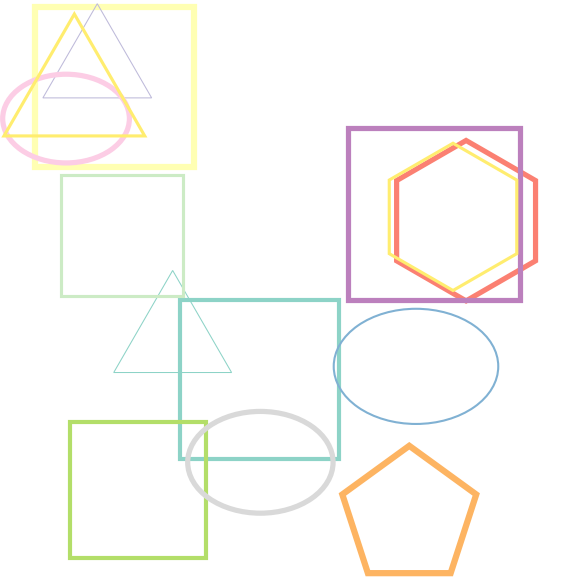[{"shape": "square", "thickness": 2, "radius": 0.69, "center": [0.45, 0.342]}, {"shape": "triangle", "thickness": 0.5, "radius": 0.59, "center": [0.299, 0.413]}, {"shape": "square", "thickness": 3, "radius": 0.69, "center": [0.198, 0.848]}, {"shape": "triangle", "thickness": 0.5, "radius": 0.54, "center": [0.168, 0.884]}, {"shape": "hexagon", "thickness": 2.5, "radius": 0.69, "center": [0.807, 0.617]}, {"shape": "oval", "thickness": 1, "radius": 0.71, "center": [0.72, 0.365]}, {"shape": "pentagon", "thickness": 3, "radius": 0.61, "center": [0.709, 0.105]}, {"shape": "square", "thickness": 2, "radius": 0.59, "center": [0.239, 0.151]}, {"shape": "oval", "thickness": 2.5, "radius": 0.55, "center": [0.114, 0.794]}, {"shape": "oval", "thickness": 2.5, "radius": 0.63, "center": [0.451, 0.199]}, {"shape": "square", "thickness": 2.5, "radius": 0.75, "center": [0.752, 0.628]}, {"shape": "square", "thickness": 1.5, "radius": 0.53, "center": [0.211, 0.591]}, {"shape": "triangle", "thickness": 1.5, "radius": 0.7, "center": [0.129, 0.834]}, {"shape": "hexagon", "thickness": 1.5, "radius": 0.64, "center": [0.784, 0.624]}]